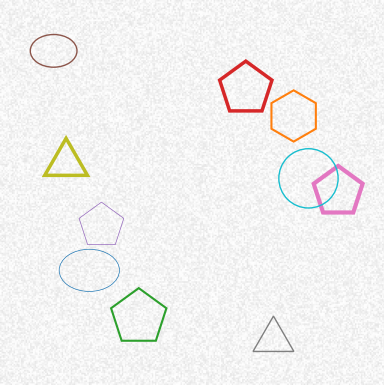[{"shape": "oval", "thickness": 0.5, "radius": 0.39, "center": [0.232, 0.298]}, {"shape": "hexagon", "thickness": 1.5, "radius": 0.33, "center": [0.763, 0.699]}, {"shape": "pentagon", "thickness": 1.5, "radius": 0.38, "center": [0.36, 0.176]}, {"shape": "pentagon", "thickness": 2.5, "radius": 0.36, "center": [0.638, 0.77]}, {"shape": "pentagon", "thickness": 0.5, "radius": 0.31, "center": [0.263, 0.414]}, {"shape": "oval", "thickness": 1, "radius": 0.3, "center": [0.139, 0.868]}, {"shape": "pentagon", "thickness": 3, "radius": 0.33, "center": [0.878, 0.502]}, {"shape": "triangle", "thickness": 1, "radius": 0.31, "center": [0.71, 0.118]}, {"shape": "triangle", "thickness": 2.5, "radius": 0.32, "center": [0.172, 0.577]}, {"shape": "circle", "thickness": 1, "radius": 0.38, "center": [0.801, 0.537]}]